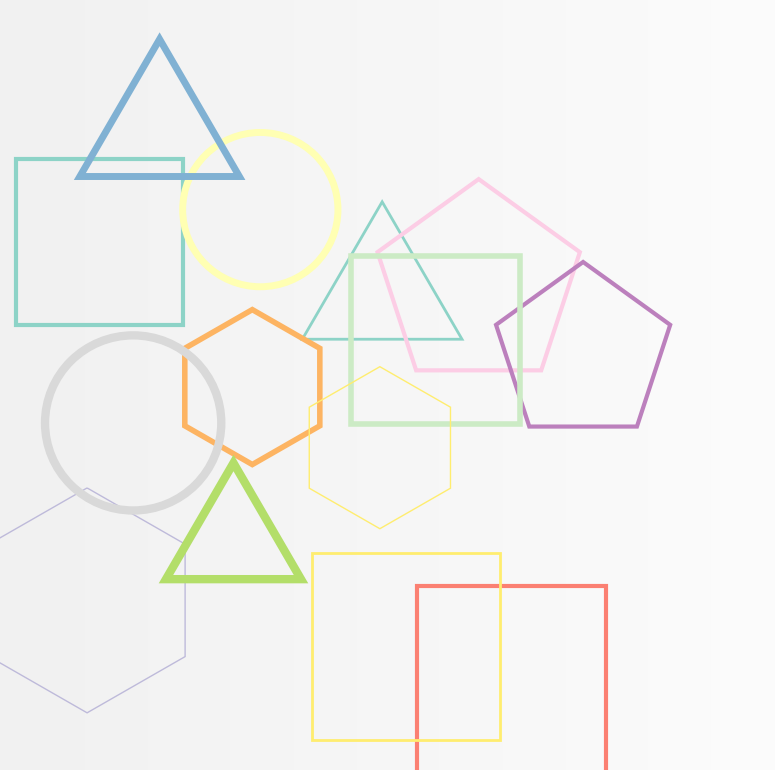[{"shape": "square", "thickness": 1.5, "radius": 0.54, "center": [0.128, 0.686]}, {"shape": "triangle", "thickness": 1, "radius": 0.59, "center": [0.493, 0.619]}, {"shape": "circle", "thickness": 2.5, "radius": 0.5, "center": [0.336, 0.728]}, {"shape": "hexagon", "thickness": 0.5, "radius": 0.73, "center": [0.112, 0.22]}, {"shape": "square", "thickness": 1.5, "radius": 0.61, "center": [0.66, 0.117]}, {"shape": "triangle", "thickness": 2.5, "radius": 0.59, "center": [0.206, 0.83]}, {"shape": "hexagon", "thickness": 2, "radius": 0.5, "center": [0.326, 0.497]}, {"shape": "triangle", "thickness": 3, "radius": 0.5, "center": [0.301, 0.298]}, {"shape": "pentagon", "thickness": 1.5, "radius": 0.69, "center": [0.618, 0.63]}, {"shape": "circle", "thickness": 3, "radius": 0.57, "center": [0.172, 0.451]}, {"shape": "pentagon", "thickness": 1.5, "radius": 0.59, "center": [0.752, 0.542]}, {"shape": "square", "thickness": 2, "radius": 0.54, "center": [0.562, 0.559]}, {"shape": "square", "thickness": 1, "radius": 0.61, "center": [0.523, 0.161]}, {"shape": "hexagon", "thickness": 0.5, "radius": 0.53, "center": [0.49, 0.419]}]